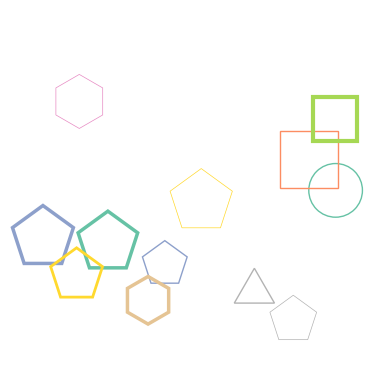[{"shape": "circle", "thickness": 1, "radius": 0.35, "center": [0.872, 0.506]}, {"shape": "pentagon", "thickness": 2.5, "radius": 0.41, "center": [0.28, 0.37]}, {"shape": "square", "thickness": 1, "radius": 0.37, "center": [0.802, 0.585]}, {"shape": "pentagon", "thickness": 2.5, "radius": 0.42, "center": [0.112, 0.383]}, {"shape": "pentagon", "thickness": 1, "radius": 0.31, "center": [0.428, 0.314]}, {"shape": "hexagon", "thickness": 0.5, "radius": 0.35, "center": [0.206, 0.737]}, {"shape": "square", "thickness": 3, "radius": 0.29, "center": [0.871, 0.69]}, {"shape": "pentagon", "thickness": 2, "radius": 0.35, "center": [0.199, 0.286]}, {"shape": "pentagon", "thickness": 0.5, "radius": 0.43, "center": [0.523, 0.477]}, {"shape": "hexagon", "thickness": 2.5, "radius": 0.31, "center": [0.385, 0.22]}, {"shape": "pentagon", "thickness": 0.5, "radius": 0.32, "center": [0.762, 0.169]}, {"shape": "triangle", "thickness": 1, "radius": 0.3, "center": [0.661, 0.243]}]